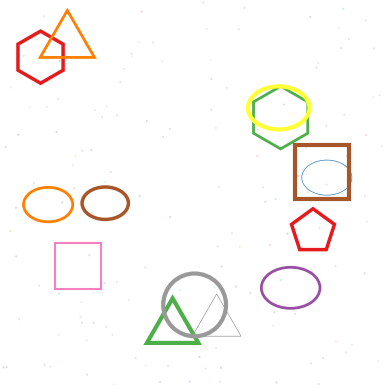[{"shape": "pentagon", "thickness": 2.5, "radius": 0.29, "center": [0.813, 0.399]}, {"shape": "hexagon", "thickness": 2.5, "radius": 0.34, "center": [0.105, 0.851]}, {"shape": "oval", "thickness": 0.5, "radius": 0.33, "center": [0.849, 0.539]}, {"shape": "hexagon", "thickness": 2, "radius": 0.41, "center": [0.729, 0.695]}, {"shape": "triangle", "thickness": 3, "radius": 0.39, "center": [0.448, 0.148]}, {"shape": "oval", "thickness": 2, "radius": 0.38, "center": [0.755, 0.252]}, {"shape": "triangle", "thickness": 2, "radius": 0.41, "center": [0.175, 0.892]}, {"shape": "oval", "thickness": 2, "radius": 0.32, "center": [0.125, 0.469]}, {"shape": "oval", "thickness": 3, "radius": 0.4, "center": [0.724, 0.72]}, {"shape": "square", "thickness": 3, "radius": 0.35, "center": [0.837, 0.552]}, {"shape": "oval", "thickness": 2.5, "radius": 0.3, "center": [0.273, 0.472]}, {"shape": "square", "thickness": 1.5, "radius": 0.3, "center": [0.204, 0.309]}, {"shape": "triangle", "thickness": 0.5, "radius": 0.37, "center": [0.563, 0.163]}, {"shape": "circle", "thickness": 3, "radius": 0.41, "center": [0.505, 0.208]}]